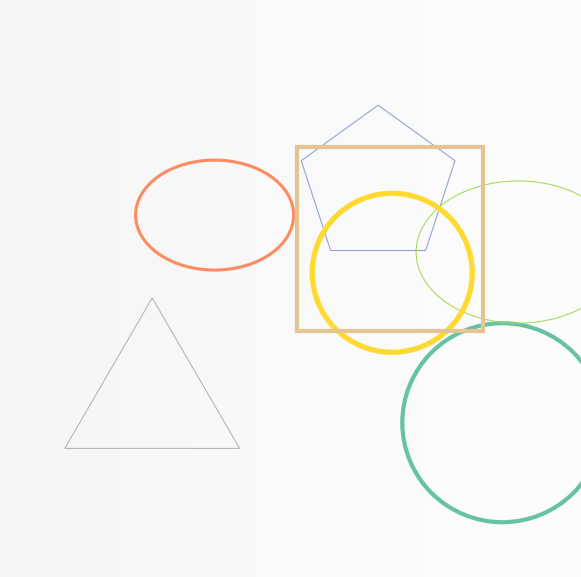[{"shape": "circle", "thickness": 2, "radius": 0.86, "center": [0.864, 0.267]}, {"shape": "oval", "thickness": 1.5, "radius": 0.68, "center": [0.369, 0.627]}, {"shape": "pentagon", "thickness": 0.5, "radius": 0.7, "center": [0.651, 0.678]}, {"shape": "oval", "thickness": 0.5, "radius": 0.88, "center": [0.892, 0.563]}, {"shape": "circle", "thickness": 2.5, "radius": 0.69, "center": [0.675, 0.527]}, {"shape": "square", "thickness": 2, "radius": 0.8, "center": [0.671, 0.586]}, {"shape": "triangle", "thickness": 0.5, "radius": 0.87, "center": [0.262, 0.31]}]